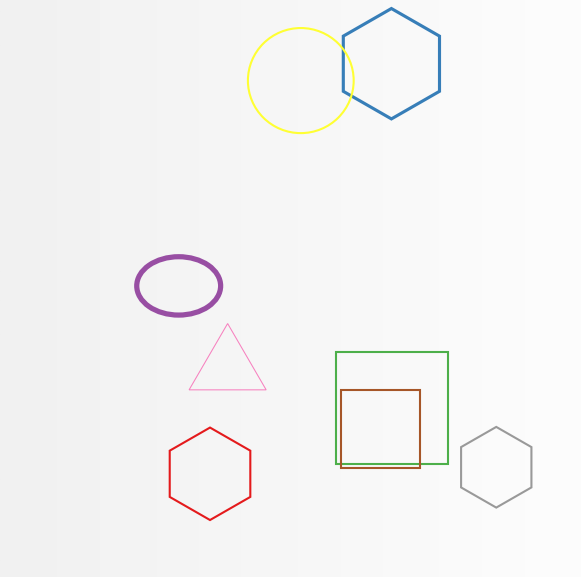[{"shape": "hexagon", "thickness": 1, "radius": 0.4, "center": [0.361, 0.179]}, {"shape": "hexagon", "thickness": 1.5, "radius": 0.48, "center": [0.673, 0.889]}, {"shape": "square", "thickness": 1, "radius": 0.48, "center": [0.675, 0.293]}, {"shape": "oval", "thickness": 2.5, "radius": 0.36, "center": [0.307, 0.504]}, {"shape": "circle", "thickness": 1, "radius": 0.45, "center": [0.517, 0.86]}, {"shape": "square", "thickness": 1, "radius": 0.34, "center": [0.655, 0.256]}, {"shape": "triangle", "thickness": 0.5, "radius": 0.38, "center": [0.392, 0.362]}, {"shape": "hexagon", "thickness": 1, "radius": 0.35, "center": [0.854, 0.19]}]